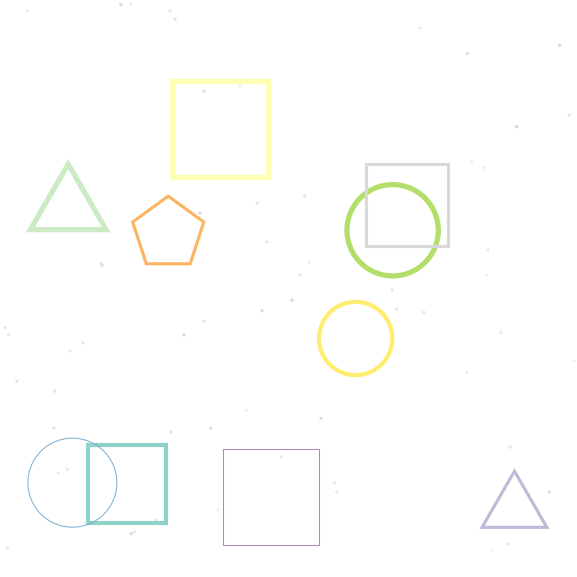[{"shape": "square", "thickness": 2, "radius": 0.34, "center": [0.219, 0.162]}, {"shape": "square", "thickness": 2.5, "radius": 0.42, "center": [0.38, 0.776]}, {"shape": "triangle", "thickness": 1.5, "radius": 0.32, "center": [0.891, 0.118]}, {"shape": "circle", "thickness": 0.5, "radius": 0.39, "center": [0.125, 0.163]}, {"shape": "pentagon", "thickness": 1.5, "radius": 0.32, "center": [0.291, 0.595]}, {"shape": "circle", "thickness": 2.5, "radius": 0.4, "center": [0.68, 0.6]}, {"shape": "square", "thickness": 1.5, "radius": 0.36, "center": [0.704, 0.644]}, {"shape": "square", "thickness": 0.5, "radius": 0.42, "center": [0.469, 0.139]}, {"shape": "triangle", "thickness": 2.5, "radius": 0.38, "center": [0.118, 0.639]}, {"shape": "circle", "thickness": 2, "radius": 0.32, "center": [0.616, 0.413]}]